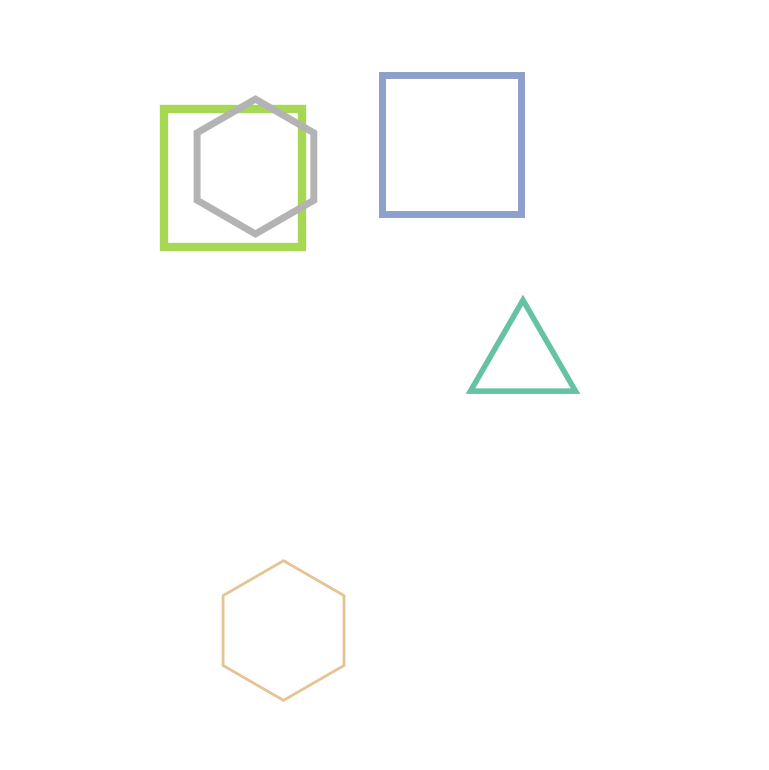[{"shape": "triangle", "thickness": 2, "radius": 0.39, "center": [0.679, 0.531]}, {"shape": "square", "thickness": 2.5, "radius": 0.45, "center": [0.586, 0.813]}, {"shape": "square", "thickness": 3, "radius": 0.45, "center": [0.303, 0.768]}, {"shape": "hexagon", "thickness": 1, "radius": 0.45, "center": [0.368, 0.181]}, {"shape": "hexagon", "thickness": 2.5, "radius": 0.44, "center": [0.332, 0.784]}]